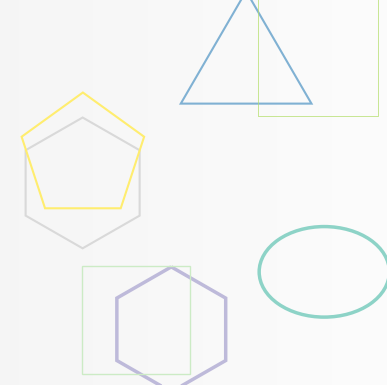[{"shape": "oval", "thickness": 2.5, "radius": 0.84, "center": [0.837, 0.294]}, {"shape": "hexagon", "thickness": 2.5, "radius": 0.81, "center": [0.442, 0.145]}, {"shape": "triangle", "thickness": 1.5, "radius": 0.97, "center": [0.635, 0.828]}, {"shape": "square", "thickness": 0.5, "radius": 0.77, "center": [0.82, 0.853]}, {"shape": "hexagon", "thickness": 1.5, "radius": 0.85, "center": [0.213, 0.525]}, {"shape": "square", "thickness": 1, "radius": 0.7, "center": [0.351, 0.169]}, {"shape": "pentagon", "thickness": 1.5, "radius": 0.83, "center": [0.214, 0.593]}]